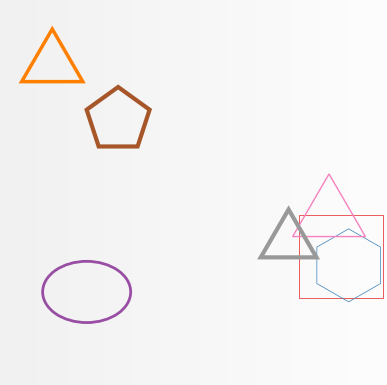[{"shape": "square", "thickness": 0.5, "radius": 0.54, "center": [0.879, 0.333]}, {"shape": "hexagon", "thickness": 0.5, "radius": 0.47, "center": [0.9, 0.311]}, {"shape": "oval", "thickness": 2, "radius": 0.57, "center": [0.224, 0.242]}, {"shape": "triangle", "thickness": 2.5, "radius": 0.46, "center": [0.135, 0.834]}, {"shape": "pentagon", "thickness": 3, "radius": 0.43, "center": [0.305, 0.689]}, {"shape": "triangle", "thickness": 1, "radius": 0.54, "center": [0.849, 0.44]}, {"shape": "triangle", "thickness": 3, "radius": 0.41, "center": [0.745, 0.373]}]